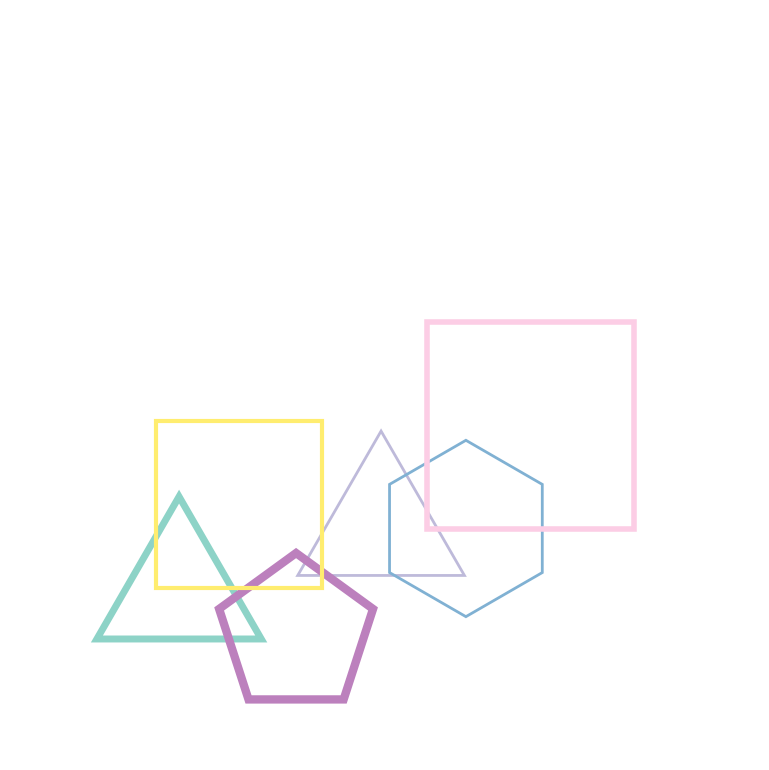[{"shape": "triangle", "thickness": 2.5, "radius": 0.62, "center": [0.233, 0.232]}, {"shape": "triangle", "thickness": 1, "radius": 0.62, "center": [0.495, 0.315]}, {"shape": "hexagon", "thickness": 1, "radius": 0.57, "center": [0.605, 0.314]}, {"shape": "square", "thickness": 2, "radius": 0.67, "center": [0.689, 0.447]}, {"shape": "pentagon", "thickness": 3, "radius": 0.53, "center": [0.385, 0.177]}, {"shape": "square", "thickness": 1.5, "radius": 0.54, "center": [0.31, 0.345]}]